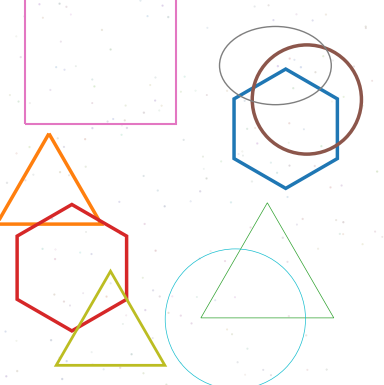[{"shape": "hexagon", "thickness": 2.5, "radius": 0.77, "center": [0.742, 0.666]}, {"shape": "triangle", "thickness": 2.5, "radius": 0.78, "center": [0.127, 0.496]}, {"shape": "triangle", "thickness": 0.5, "radius": 1.0, "center": [0.694, 0.274]}, {"shape": "hexagon", "thickness": 2.5, "radius": 0.82, "center": [0.187, 0.305]}, {"shape": "circle", "thickness": 2.5, "radius": 0.71, "center": [0.797, 0.742]}, {"shape": "square", "thickness": 1.5, "radius": 0.98, "center": [0.261, 0.875]}, {"shape": "oval", "thickness": 1, "radius": 0.73, "center": [0.715, 0.83]}, {"shape": "triangle", "thickness": 2, "radius": 0.81, "center": [0.287, 0.133]}, {"shape": "circle", "thickness": 0.5, "radius": 0.91, "center": [0.611, 0.171]}]